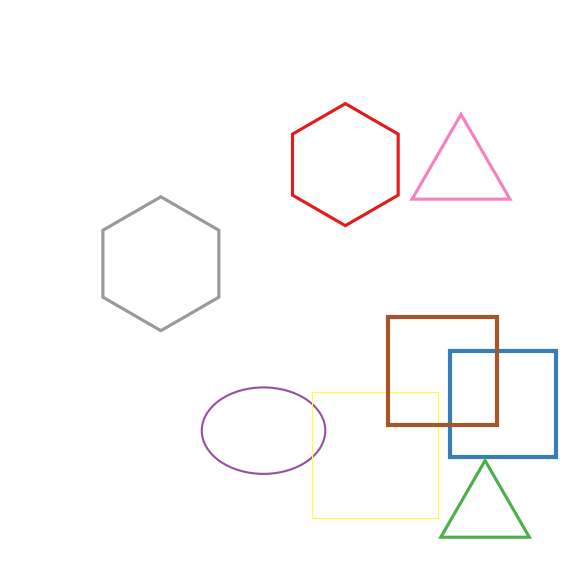[{"shape": "hexagon", "thickness": 1.5, "radius": 0.53, "center": [0.598, 0.714]}, {"shape": "square", "thickness": 2, "radius": 0.46, "center": [0.871, 0.3]}, {"shape": "triangle", "thickness": 1.5, "radius": 0.44, "center": [0.84, 0.113]}, {"shape": "oval", "thickness": 1, "radius": 0.53, "center": [0.456, 0.253]}, {"shape": "square", "thickness": 0.5, "radius": 0.55, "center": [0.649, 0.211]}, {"shape": "square", "thickness": 2, "radius": 0.47, "center": [0.766, 0.357]}, {"shape": "triangle", "thickness": 1.5, "radius": 0.49, "center": [0.798, 0.703]}, {"shape": "hexagon", "thickness": 1.5, "radius": 0.58, "center": [0.279, 0.542]}]